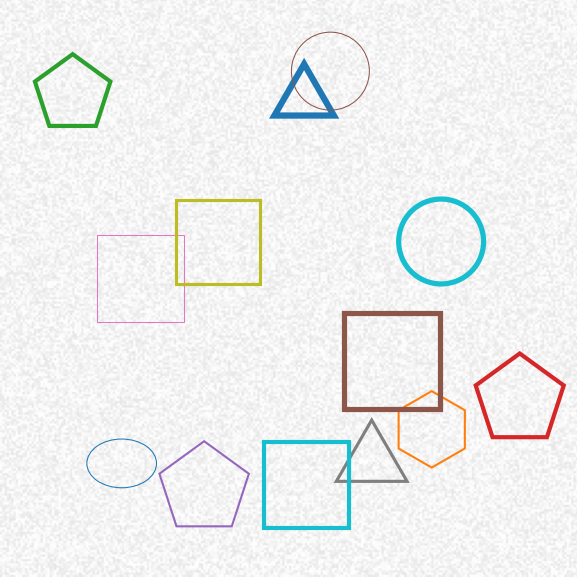[{"shape": "triangle", "thickness": 3, "radius": 0.3, "center": [0.527, 0.829]}, {"shape": "oval", "thickness": 0.5, "radius": 0.3, "center": [0.211, 0.197]}, {"shape": "hexagon", "thickness": 1, "radius": 0.33, "center": [0.748, 0.256]}, {"shape": "pentagon", "thickness": 2, "radius": 0.34, "center": [0.126, 0.837]}, {"shape": "pentagon", "thickness": 2, "radius": 0.4, "center": [0.9, 0.307]}, {"shape": "pentagon", "thickness": 1, "radius": 0.41, "center": [0.353, 0.154]}, {"shape": "circle", "thickness": 0.5, "radius": 0.34, "center": [0.572, 0.876]}, {"shape": "square", "thickness": 2.5, "radius": 0.41, "center": [0.679, 0.374]}, {"shape": "square", "thickness": 0.5, "radius": 0.38, "center": [0.243, 0.516]}, {"shape": "triangle", "thickness": 1.5, "radius": 0.35, "center": [0.644, 0.201]}, {"shape": "square", "thickness": 1.5, "radius": 0.36, "center": [0.378, 0.581]}, {"shape": "circle", "thickness": 2.5, "radius": 0.37, "center": [0.764, 0.581]}, {"shape": "square", "thickness": 2, "radius": 0.37, "center": [0.531, 0.16]}]